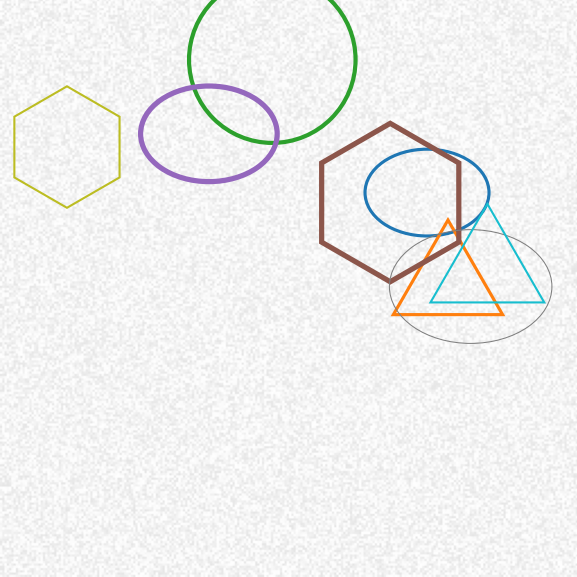[{"shape": "oval", "thickness": 1.5, "radius": 0.54, "center": [0.739, 0.666]}, {"shape": "triangle", "thickness": 1.5, "radius": 0.55, "center": [0.776, 0.509]}, {"shape": "circle", "thickness": 2, "radius": 0.72, "center": [0.471, 0.896]}, {"shape": "oval", "thickness": 2.5, "radius": 0.59, "center": [0.362, 0.767]}, {"shape": "hexagon", "thickness": 2.5, "radius": 0.69, "center": [0.676, 0.648]}, {"shape": "oval", "thickness": 0.5, "radius": 0.7, "center": [0.815, 0.503]}, {"shape": "hexagon", "thickness": 1, "radius": 0.53, "center": [0.116, 0.744]}, {"shape": "triangle", "thickness": 1, "radius": 0.57, "center": [0.844, 0.532]}]